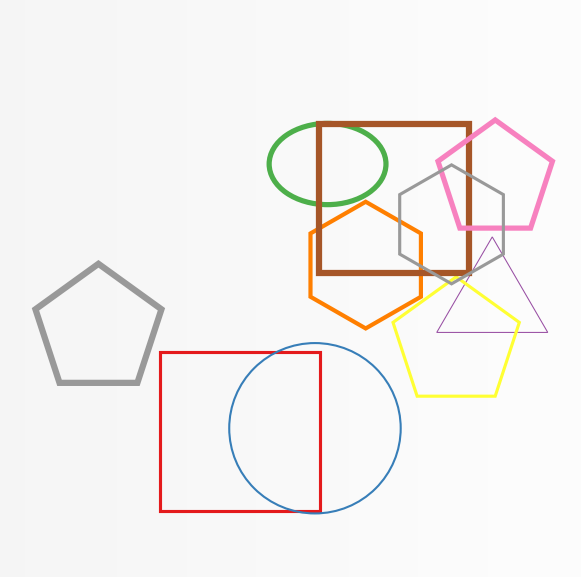[{"shape": "square", "thickness": 1.5, "radius": 0.69, "center": [0.413, 0.252]}, {"shape": "circle", "thickness": 1, "radius": 0.74, "center": [0.542, 0.258]}, {"shape": "oval", "thickness": 2.5, "radius": 0.5, "center": [0.564, 0.715]}, {"shape": "triangle", "thickness": 0.5, "radius": 0.55, "center": [0.847, 0.479]}, {"shape": "hexagon", "thickness": 2, "radius": 0.55, "center": [0.629, 0.54]}, {"shape": "pentagon", "thickness": 1.5, "radius": 0.57, "center": [0.785, 0.406]}, {"shape": "square", "thickness": 3, "radius": 0.64, "center": [0.678, 0.656]}, {"shape": "pentagon", "thickness": 2.5, "radius": 0.52, "center": [0.852, 0.688]}, {"shape": "hexagon", "thickness": 1.5, "radius": 0.51, "center": [0.777, 0.611]}, {"shape": "pentagon", "thickness": 3, "radius": 0.57, "center": [0.169, 0.428]}]